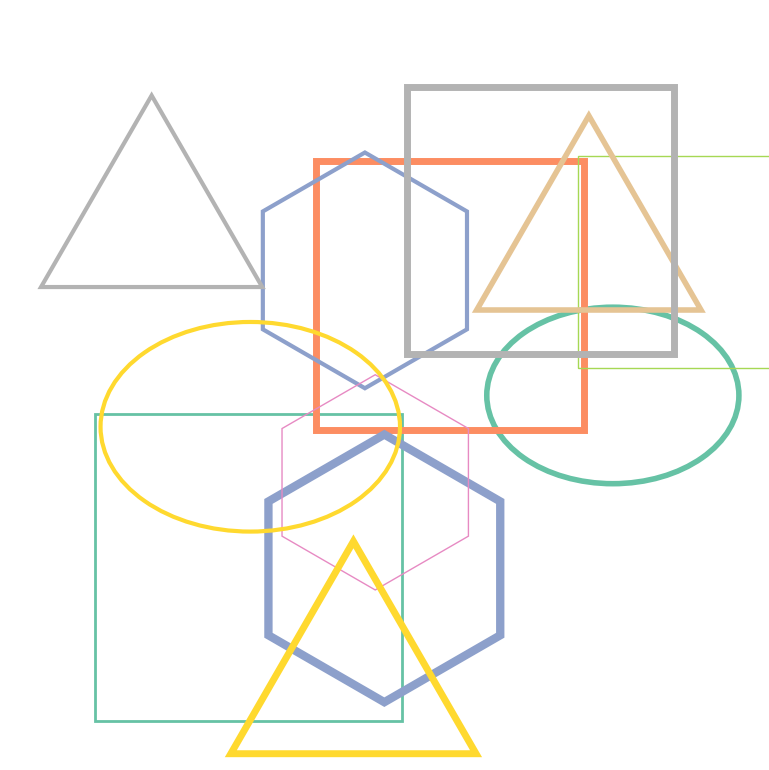[{"shape": "square", "thickness": 1, "radius": 1.0, "center": [0.323, 0.264]}, {"shape": "oval", "thickness": 2, "radius": 0.82, "center": [0.796, 0.486]}, {"shape": "square", "thickness": 2.5, "radius": 0.87, "center": [0.584, 0.616]}, {"shape": "hexagon", "thickness": 1.5, "radius": 0.77, "center": [0.474, 0.649]}, {"shape": "hexagon", "thickness": 3, "radius": 0.87, "center": [0.499, 0.262]}, {"shape": "hexagon", "thickness": 0.5, "radius": 0.7, "center": [0.487, 0.374]}, {"shape": "square", "thickness": 0.5, "radius": 0.69, "center": [0.889, 0.66]}, {"shape": "triangle", "thickness": 2.5, "radius": 0.92, "center": [0.459, 0.113]}, {"shape": "oval", "thickness": 1.5, "radius": 0.97, "center": [0.325, 0.446]}, {"shape": "triangle", "thickness": 2, "radius": 0.84, "center": [0.765, 0.681]}, {"shape": "triangle", "thickness": 1.5, "radius": 0.83, "center": [0.197, 0.71]}, {"shape": "square", "thickness": 2.5, "radius": 0.87, "center": [0.702, 0.714]}]